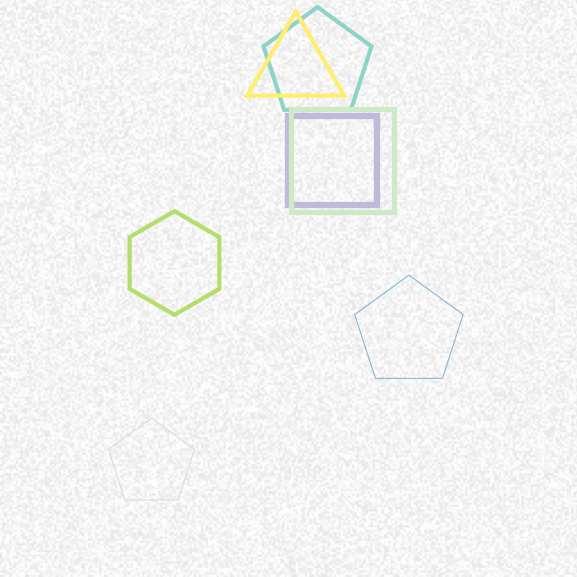[{"shape": "pentagon", "thickness": 2, "radius": 0.49, "center": [0.55, 0.889]}, {"shape": "square", "thickness": 3, "radius": 0.39, "center": [0.575, 0.721]}, {"shape": "pentagon", "thickness": 0.5, "radius": 0.49, "center": [0.708, 0.424]}, {"shape": "hexagon", "thickness": 2, "radius": 0.45, "center": [0.302, 0.544]}, {"shape": "pentagon", "thickness": 0.5, "radius": 0.39, "center": [0.262, 0.197]}, {"shape": "square", "thickness": 2.5, "radius": 0.45, "center": [0.593, 0.72]}, {"shape": "triangle", "thickness": 2, "radius": 0.49, "center": [0.512, 0.882]}]